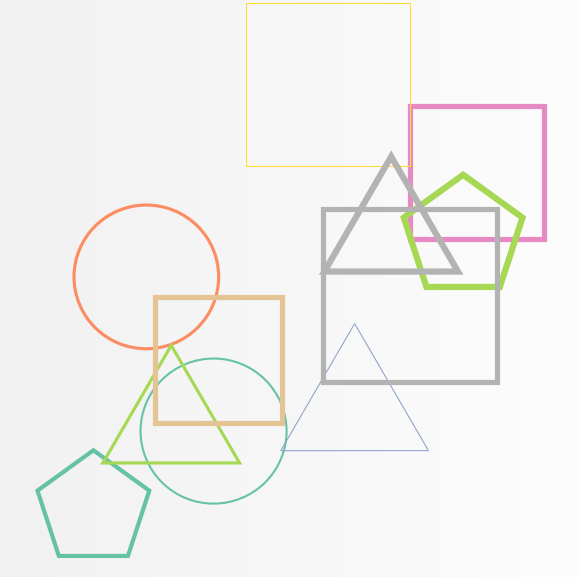[{"shape": "circle", "thickness": 1, "radius": 0.63, "center": [0.367, 0.253]}, {"shape": "pentagon", "thickness": 2, "radius": 0.51, "center": [0.161, 0.118]}, {"shape": "circle", "thickness": 1.5, "radius": 0.62, "center": [0.252, 0.52]}, {"shape": "triangle", "thickness": 0.5, "radius": 0.73, "center": [0.61, 0.292]}, {"shape": "square", "thickness": 2.5, "radius": 0.58, "center": [0.82, 0.701]}, {"shape": "triangle", "thickness": 1.5, "radius": 0.68, "center": [0.295, 0.265]}, {"shape": "pentagon", "thickness": 3, "radius": 0.54, "center": [0.797, 0.589]}, {"shape": "square", "thickness": 0.5, "radius": 0.71, "center": [0.564, 0.853]}, {"shape": "square", "thickness": 2.5, "radius": 0.55, "center": [0.376, 0.376]}, {"shape": "square", "thickness": 2.5, "radius": 0.75, "center": [0.705, 0.487]}, {"shape": "triangle", "thickness": 3, "radius": 0.66, "center": [0.673, 0.595]}]